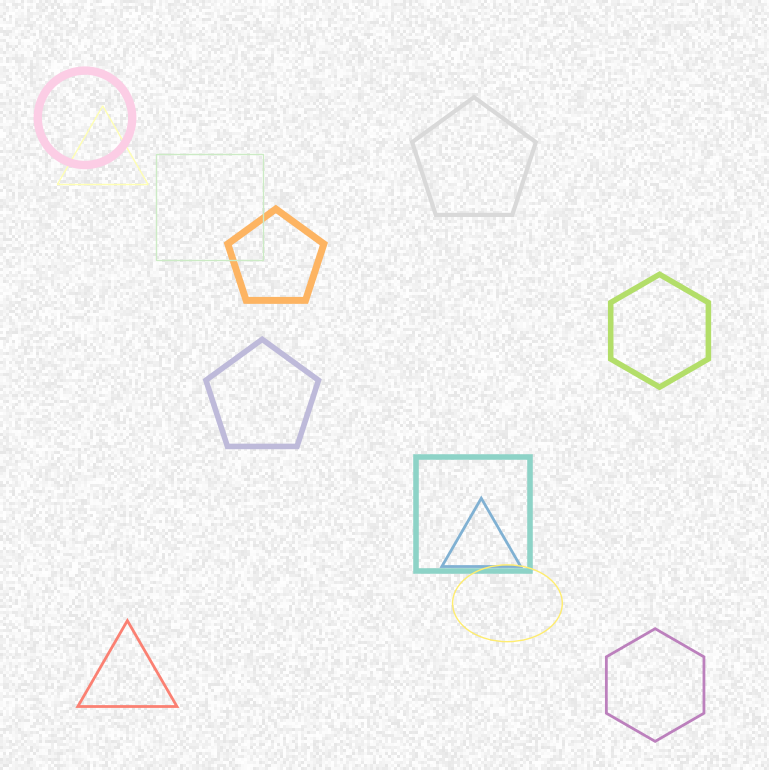[{"shape": "square", "thickness": 2, "radius": 0.37, "center": [0.614, 0.332]}, {"shape": "triangle", "thickness": 0.5, "radius": 0.34, "center": [0.133, 0.794]}, {"shape": "pentagon", "thickness": 2, "radius": 0.38, "center": [0.341, 0.482]}, {"shape": "triangle", "thickness": 1, "radius": 0.37, "center": [0.165, 0.12]}, {"shape": "triangle", "thickness": 1, "radius": 0.3, "center": [0.625, 0.294]}, {"shape": "pentagon", "thickness": 2.5, "radius": 0.33, "center": [0.358, 0.663]}, {"shape": "hexagon", "thickness": 2, "radius": 0.37, "center": [0.857, 0.57]}, {"shape": "circle", "thickness": 3, "radius": 0.31, "center": [0.11, 0.847]}, {"shape": "pentagon", "thickness": 1.5, "radius": 0.42, "center": [0.616, 0.789]}, {"shape": "hexagon", "thickness": 1, "radius": 0.37, "center": [0.851, 0.11]}, {"shape": "square", "thickness": 0.5, "radius": 0.35, "center": [0.272, 0.731]}, {"shape": "oval", "thickness": 0.5, "radius": 0.36, "center": [0.659, 0.217]}]